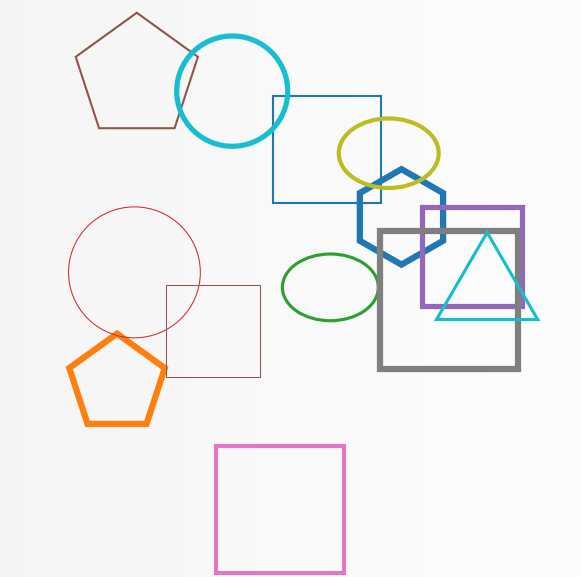[{"shape": "hexagon", "thickness": 3, "radius": 0.41, "center": [0.691, 0.624]}, {"shape": "square", "thickness": 1, "radius": 0.46, "center": [0.563, 0.74]}, {"shape": "pentagon", "thickness": 3, "radius": 0.43, "center": [0.201, 0.335]}, {"shape": "oval", "thickness": 1.5, "radius": 0.41, "center": [0.568, 0.502]}, {"shape": "circle", "thickness": 0.5, "radius": 0.57, "center": [0.231, 0.528]}, {"shape": "square", "thickness": 2.5, "radius": 0.43, "center": [0.812, 0.554]}, {"shape": "square", "thickness": 0.5, "radius": 0.4, "center": [0.366, 0.426]}, {"shape": "pentagon", "thickness": 1, "radius": 0.55, "center": [0.235, 0.867]}, {"shape": "square", "thickness": 2, "radius": 0.55, "center": [0.481, 0.116]}, {"shape": "square", "thickness": 3, "radius": 0.6, "center": [0.773, 0.48]}, {"shape": "oval", "thickness": 2, "radius": 0.43, "center": [0.669, 0.734]}, {"shape": "triangle", "thickness": 1.5, "radius": 0.5, "center": [0.838, 0.496]}, {"shape": "circle", "thickness": 2.5, "radius": 0.48, "center": [0.4, 0.841]}]